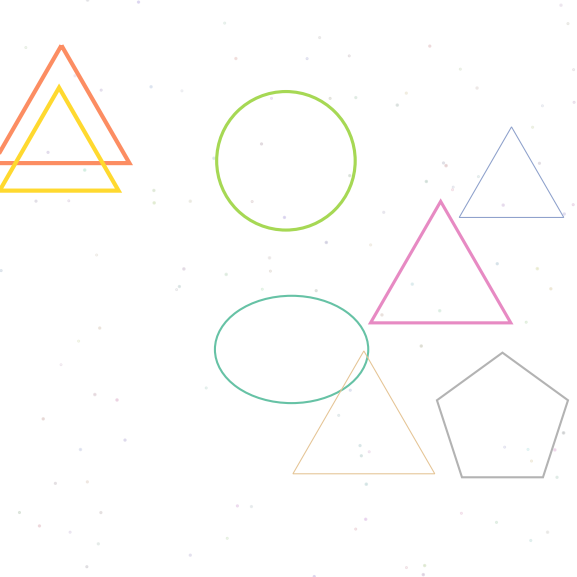[{"shape": "oval", "thickness": 1, "radius": 0.66, "center": [0.505, 0.394]}, {"shape": "triangle", "thickness": 2, "radius": 0.68, "center": [0.106, 0.785]}, {"shape": "triangle", "thickness": 0.5, "radius": 0.52, "center": [0.886, 0.675]}, {"shape": "triangle", "thickness": 1.5, "radius": 0.7, "center": [0.763, 0.51]}, {"shape": "circle", "thickness": 1.5, "radius": 0.6, "center": [0.495, 0.721]}, {"shape": "triangle", "thickness": 2, "radius": 0.59, "center": [0.102, 0.728]}, {"shape": "triangle", "thickness": 0.5, "radius": 0.71, "center": [0.63, 0.25]}, {"shape": "pentagon", "thickness": 1, "radius": 0.6, "center": [0.87, 0.269]}]